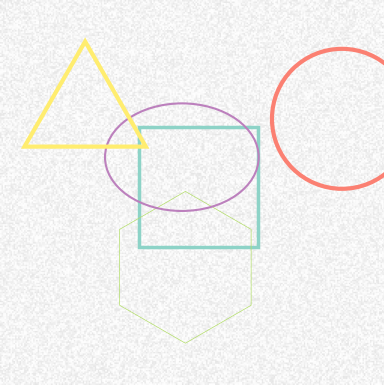[{"shape": "square", "thickness": 2.5, "radius": 0.77, "center": [0.516, 0.515]}, {"shape": "circle", "thickness": 3, "radius": 0.91, "center": [0.888, 0.691]}, {"shape": "hexagon", "thickness": 0.5, "radius": 0.99, "center": [0.482, 0.306]}, {"shape": "oval", "thickness": 1.5, "radius": 1.0, "center": [0.472, 0.592]}, {"shape": "triangle", "thickness": 3, "radius": 0.91, "center": [0.221, 0.71]}]